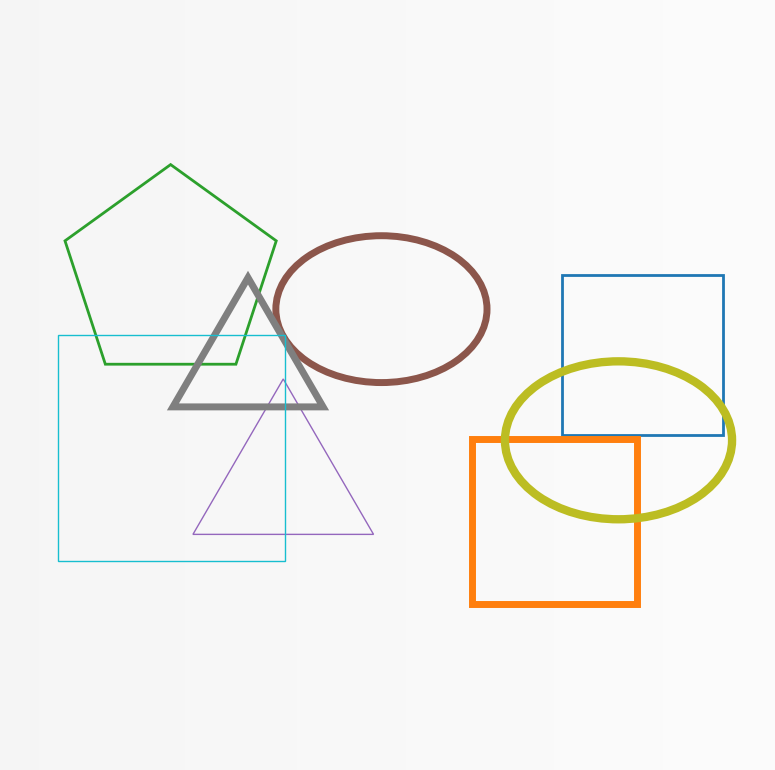[{"shape": "square", "thickness": 1, "radius": 0.52, "center": [0.829, 0.539]}, {"shape": "square", "thickness": 2.5, "radius": 0.53, "center": [0.715, 0.323]}, {"shape": "pentagon", "thickness": 1, "radius": 0.72, "center": [0.22, 0.643]}, {"shape": "triangle", "thickness": 0.5, "radius": 0.67, "center": [0.365, 0.373]}, {"shape": "oval", "thickness": 2.5, "radius": 0.68, "center": [0.492, 0.599]}, {"shape": "triangle", "thickness": 2.5, "radius": 0.56, "center": [0.32, 0.528]}, {"shape": "oval", "thickness": 3, "radius": 0.73, "center": [0.798, 0.428]}, {"shape": "square", "thickness": 0.5, "radius": 0.73, "center": [0.221, 0.419]}]